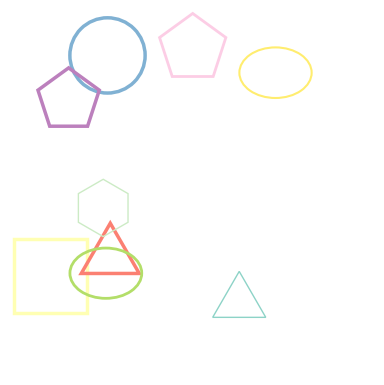[{"shape": "triangle", "thickness": 1, "radius": 0.4, "center": [0.621, 0.216]}, {"shape": "square", "thickness": 2.5, "radius": 0.48, "center": [0.132, 0.283]}, {"shape": "triangle", "thickness": 2.5, "radius": 0.43, "center": [0.286, 0.333]}, {"shape": "circle", "thickness": 2.5, "radius": 0.49, "center": [0.279, 0.856]}, {"shape": "oval", "thickness": 2, "radius": 0.47, "center": [0.275, 0.29]}, {"shape": "pentagon", "thickness": 2, "radius": 0.45, "center": [0.501, 0.875]}, {"shape": "pentagon", "thickness": 2.5, "radius": 0.42, "center": [0.178, 0.74]}, {"shape": "hexagon", "thickness": 1, "radius": 0.37, "center": [0.268, 0.46]}, {"shape": "oval", "thickness": 1.5, "radius": 0.47, "center": [0.716, 0.811]}]